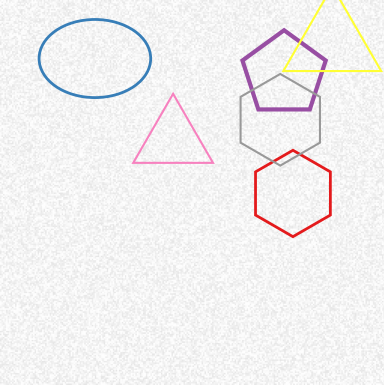[{"shape": "hexagon", "thickness": 2, "radius": 0.56, "center": [0.761, 0.498]}, {"shape": "oval", "thickness": 2, "radius": 0.72, "center": [0.246, 0.848]}, {"shape": "pentagon", "thickness": 3, "radius": 0.57, "center": [0.738, 0.808]}, {"shape": "triangle", "thickness": 1.5, "radius": 0.73, "center": [0.863, 0.889]}, {"shape": "triangle", "thickness": 1.5, "radius": 0.6, "center": [0.45, 0.637]}, {"shape": "hexagon", "thickness": 1.5, "radius": 0.6, "center": [0.728, 0.689]}]